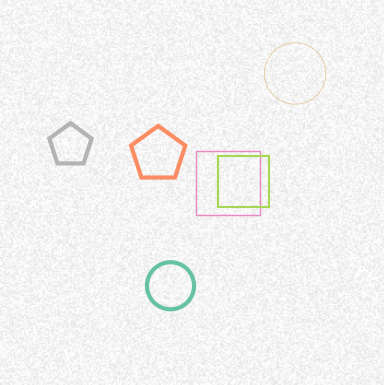[{"shape": "circle", "thickness": 3, "radius": 0.31, "center": [0.443, 0.258]}, {"shape": "pentagon", "thickness": 3, "radius": 0.37, "center": [0.411, 0.599]}, {"shape": "square", "thickness": 1, "radius": 0.41, "center": [0.593, 0.525]}, {"shape": "square", "thickness": 1.5, "radius": 0.33, "center": [0.632, 0.529]}, {"shape": "circle", "thickness": 0.5, "radius": 0.4, "center": [0.767, 0.809]}, {"shape": "pentagon", "thickness": 3, "radius": 0.29, "center": [0.183, 0.622]}]